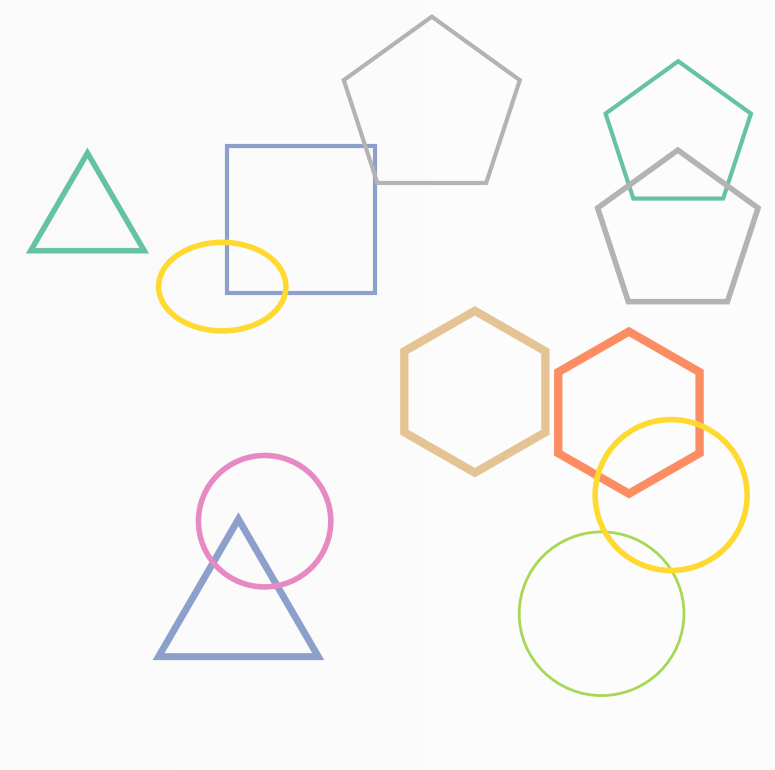[{"shape": "triangle", "thickness": 2, "radius": 0.42, "center": [0.113, 0.717]}, {"shape": "pentagon", "thickness": 1.5, "radius": 0.49, "center": [0.875, 0.822]}, {"shape": "hexagon", "thickness": 3, "radius": 0.53, "center": [0.811, 0.464]}, {"shape": "square", "thickness": 1.5, "radius": 0.48, "center": [0.388, 0.715]}, {"shape": "triangle", "thickness": 2.5, "radius": 0.6, "center": [0.308, 0.207]}, {"shape": "circle", "thickness": 2, "radius": 0.43, "center": [0.341, 0.323]}, {"shape": "circle", "thickness": 1, "radius": 0.53, "center": [0.776, 0.203]}, {"shape": "circle", "thickness": 2, "radius": 0.49, "center": [0.866, 0.357]}, {"shape": "oval", "thickness": 2, "radius": 0.41, "center": [0.287, 0.628]}, {"shape": "hexagon", "thickness": 3, "radius": 0.53, "center": [0.613, 0.491]}, {"shape": "pentagon", "thickness": 2, "radius": 0.54, "center": [0.875, 0.696]}, {"shape": "pentagon", "thickness": 1.5, "radius": 0.6, "center": [0.557, 0.859]}]